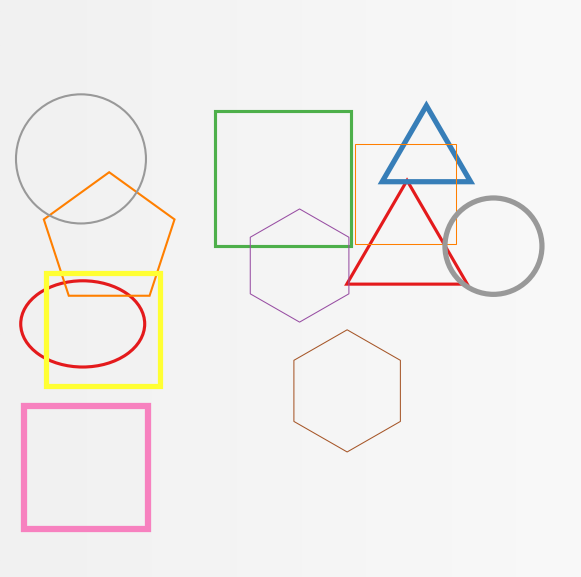[{"shape": "triangle", "thickness": 1.5, "radius": 0.6, "center": [0.7, 0.567]}, {"shape": "oval", "thickness": 1.5, "radius": 0.53, "center": [0.142, 0.438]}, {"shape": "triangle", "thickness": 2.5, "radius": 0.44, "center": [0.734, 0.728]}, {"shape": "square", "thickness": 1.5, "radius": 0.58, "center": [0.487, 0.69]}, {"shape": "hexagon", "thickness": 0.5, "radius": 0.49, "center": [0.515, 0.539]}, {"shape": "pentagon", "thickness": 1, "radius": 0.59, "center": [0.188, 0.583]}, {"shape": "square", "thickness": 0.5, "radius": 0.43, "center": [0.697, 0.663]}, {"shape": "square", "thickness": 2.5, "radius": 0.49, "center": [0.178, 0.428]}, {"shape": "hexagon", "thickness": 0.5, "radius": 0.53, "center": [0.597, 0.322]}, {"shape": "square", "thickness": 3, "radius": 0.53, "center": [0.148, 0.19]}, {"shape": "circle", "thickness": 1, "radius": 0.56, "center": [0.139, 0.724]}, {"shape": "circle", "thickness": 2.5, "radius": 0.42, "center": [0.849, 0.573]}]